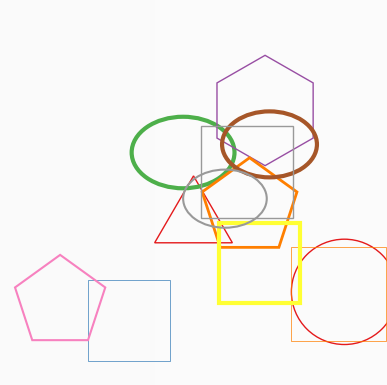[{"shape": "triangle", "thickness": 1, "radius": 0.58, "center": [0.499, 0.427]}, {"shape": "circle", "thickness": 1, "radius": 0.68, "center": [0.889, 0.242]}, {"shape": "square", "thickness": 0.5, "radius": 0.53, "center": [0.333, 0.166]}, {"shape": "oval", "thickness": 3, "radius": 0.66, "center": [0.472, 0.604]}, {"shape": "hexagon", "thickness": 1, "radius": 0.72, "center": [0.684, 0.713]}, {"shape": "square", "thickness": 0.5, "radius": 0.61, "center": [0.874, 0.237]}, {"shape": "pentagon", "thickness": 2, "radius": 0.64, "center": [0.644, 0.462]}, {"shape": "square", "thickness": 3, "radius": 0.52, "center": [0.669, 0.317]}, {"shape": "oval", "thickness": 3, "radius": 0.61, "center": [0.695, 0.625]}, {"shape": "pentagon", "thickness": 1.5, "radius": 0.61, "center": [0.155, 0.216]}, {"shape": "square", "thickness": 1, "radius": 0.6, "center": [0.637, 0.553]}, {"shape": "oval", "thickness": 1.5, "radius": 0.54, "center": [0.581, 0.484]}]